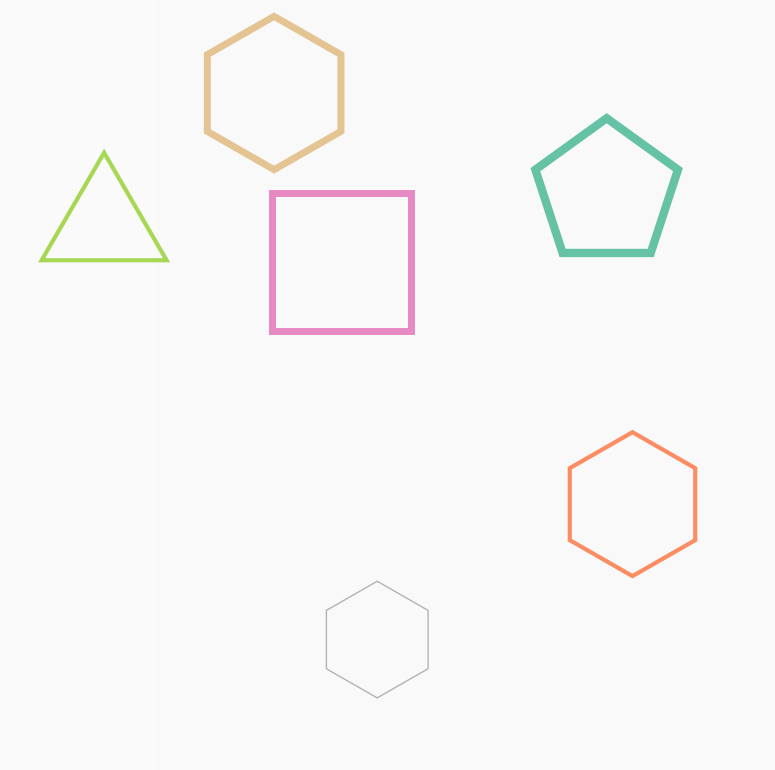[{"shape": "pentagon", "thickness": 3, "radius": 0.48, "center": [0.783, 0.75]}, {"shape": "hexagon", "thickness": 1.5, "radius": 0.47, "center": [0.816, 0.345]}, {"shape": "square", "thickness": 2.5, "radius": 0.45, "center": [0.441, 0.66]}, {"shape": "triangle", "thickness": 1.5, "radius": 0.47, "center": [0.134, 0.709]}, {"shape": "hexagon", "thickness": 2.5, "radius": 0.5, "center": [0.354, 0.879]}, {"shape": "hexagon", "thickness": 0.5, "radius": 0.38, "center": [0.487, 0.169]}]